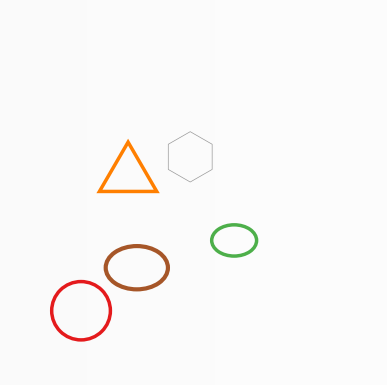[{"shape": "circle", "thickness": 2.5, "radius": 0.38, "center": [0.209, 0.193]}, {"shape": "oval", "thickness": 2.5, "radius": 0.29, "center": [0.604, 0.375]}, {"shape": "triangle", "thickness": 2.5, "radius": 0.43, "center": [0.331, 0.545]}, {"shape": "oval", "thickness": 3, "radius": 0.4, "center": [0.353, 0.305]}, {"shape": "hexagon", "thickness": 0.5, "radius": 0.33, "center": [0.491, 0.593]}]